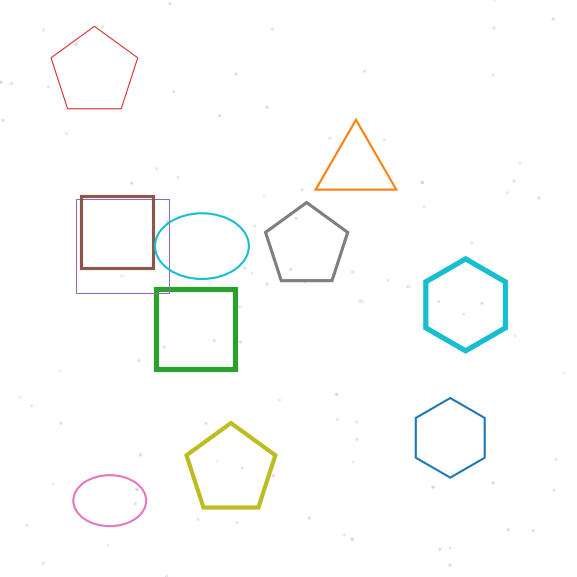[{"shape": "hexagon", "thickness": 1, "radius": 0.34, "center": [0.78, 0.241]}, {"shape": "triangle", "thickness": 1, "radius": 0.4, "center": [0.616, 0.711]}, {"shape": "square", "thickness": 2.5, "radius": 0.34, "center": [0.339, 0.429]}, {"shape": "pentagon", "thickness": 0.5, "radius": 0.39, "center": [0.163, 0.875]}, {"shape": "square", "thickness": 0.5, "radius": 0.41, "center": [0.212, 0.573]}, {"shape": "square", "thickness": 1.5, "radius": 0.31, "center": [0.203, 0.597]}, {"shape": "oval", "thickness": 1, "radius": 0.32, "center": [0.19, 0.132]}, {"shape": "pentagon", "thickness": 1.5, "radius": 0.37, "center": [0.531, 0.574]}, {"shape": "pentagon", "thickness": 2, "radius": 0.4, "center": [0.4, 0.186]}, {"shape": "hexagon", "thickness": 2.5, "radius": 0.4, "center": [0.806, 0.471]}, {"shape": "oval", "thickness": 1, "radius": 0.41, "center": [0.35, 0.573]}]